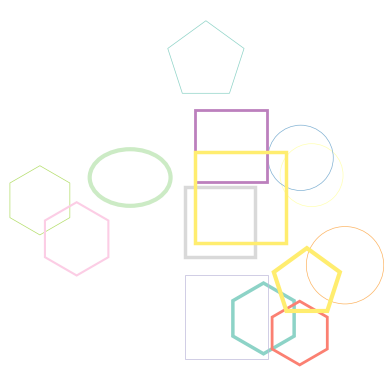[{"shape": "hexagon", "thickness": 2.5, "radius": 0.46, "center": [0.684, 0.173]}, {"shape": "pentagon", "thickness": 0.5, "radius": 0.52, "center": [0.535, 0.842]}, {"shape": "circle", "thickness": 0.5, "radius": 0.41, "center": [0.809, 0.545]}, {"shape": "square", "thickness": 0.5, "radius": 0.54, "center": [0.588, 0.177]}, {"shape": "hexagon", "thickness": 2, "radius": 0.41, "center": [0.778, 0.135]}, {"shape": "circle", "thickness": 0.5, "radius": 0.42, "center": [0.781, 0.59]}, {"shape": "circle", "thickness": 0.5, "radius": 0.5, "center": [0.896, 0.311]}, {"shape": "hexagon", "thickness": 0.5, "radius": 0.45, "center": [0.104, 0.48]}, {"shape": "hexagon", "thickness": 1.5, "radius": 0.48, "center": [0.199, 0.38]}, {"shape": "square", "thickness": 2.5, "radius": 0.45, "center": [0.572, 0.423]}, {"shape": "square", "thickness": 2, "radius": 0.47, "center": [0.601, 0.62]}, {"shape": "oval", "thickness": 3, "radius": 0.53, "center": [0.338, 0.539]}, {"shape": "square", "thickness": 2.5, "radius": 0.59, "center": [0.625, 0.488]}, {"shape": "pentagon", "thickness": 3, "radius": 0.45, "center": [0.797, 0.265]}]